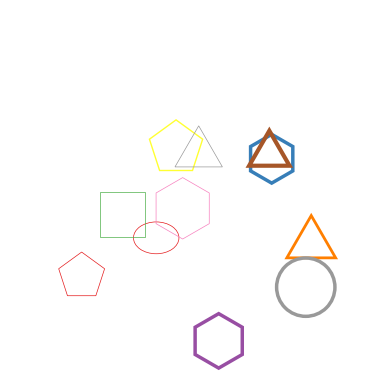[{"shape": "pentagon", "thickness": 0.5, "radius": 0.31, "center": [0.212, 0.283]}, {"shape": "oval", "thickness": 0.5, "radius": 0.3, "center": [0.406, 0.382]}, {"shape": "hexagon", "thickness": 2.5, "radius": 0.32, "center": [0.706, 0.588]}, {"shape": "square", "thickness": 0.5, "radius": 0.29, "center": [0.319, 0.443]}, {"shape": "hexagon", "thickness": 2.5, "radius": 0.35, "center": [0.568, 0.115]}, {"shape": "triangle", "thickness": 2, "radius": 0.37, "center": [0.808, 0.367]}, {"shape": "pentagon", "thickness": 1, "radius": 0.36, "center": [0.457, 0.616]}, {"shape": "triangle", "thickness": 3, "radius": 0.3, "center": [0.7, 0.6]}, {"shape": "hexagon", "thickness": 0.5, "radius": 0.4, "center": [0.474, 0.459]}, {"shape": "triangle", "thickness": 0.5, "radius": 0.36, "center": [0.516, 0.602]}, {"shape": "circle", "thickness": 2.5, "radius": 0.38, "center": [0.794, 0.254]}]